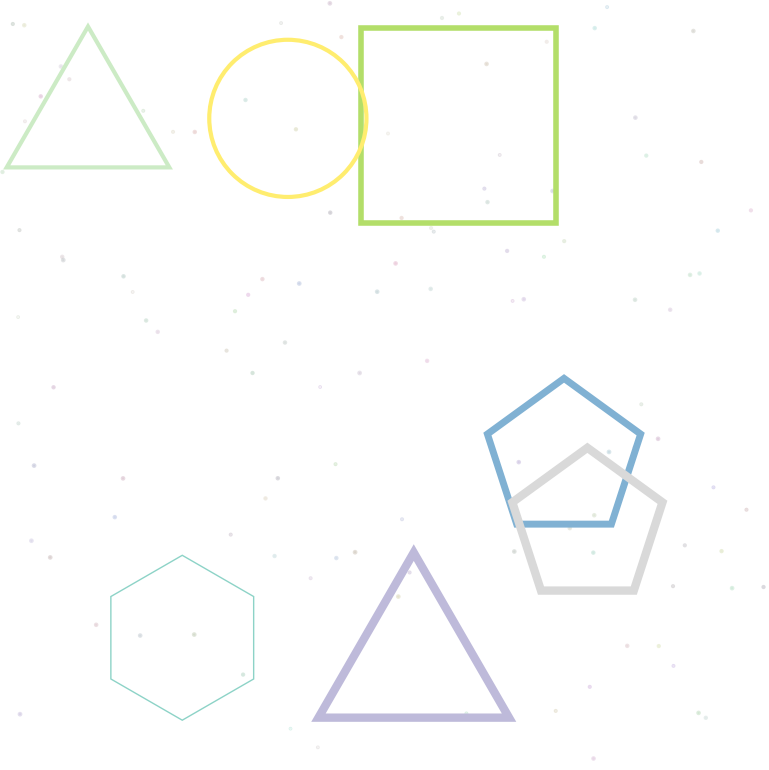[{"shape": "hexagon", "thickness": 0.5, "radius": 0.54, "center": [0.237, 0.172]}, {"shape": "triangle", "thickness": 3, "radius": 0.71, "center": [0.537, 0.139]}, {"shape": "pentagon", "thickness": 2.5, "radius": 0.52, "center": [0.733, 0.404]}, {"shape": "square", "thickness": 2, "radius": 0.63, "center": [0.596, 0.837]}, {"shape": "pentagon", "thickness": 3, "radius": 0.51, "center": [0.763, 0.316]}, {"shape": "triangle", "thickness": 1.5, "radius": 0.61, "center": [0.114, 0.844]}, {"shape": "circle", "thickness": 1.5, "radius": 0.51, "center": [0.374, 0.846]}]